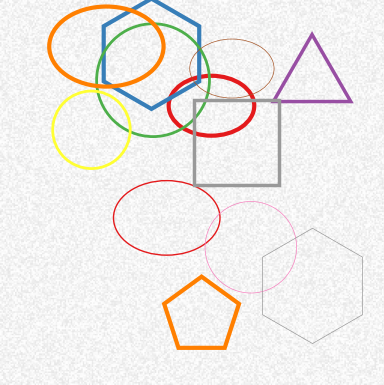[{"shape": "oval", "thickness": 1, "radius": 0.69, "center": [0.433, 0.434]}, {"shape": "oval", "thickness": 3, "radius": 0.56, "center": [0.549, 0.725]}, {"shape": "hexagon", "thickness": 3, "radius": 0.72, "center": [0.393, 0.86]}, {"shape": "circle", "thickness": 2, "radius": 0.73, "center": [0.398, 0.792]}, {"shape": "triangle", "thickness": 2.5, "radius": 0.58, "center": [0.811, 0.794]}, {"shape": "oval", "thickness": 3, "radius": 0.74, "center": [0.276, 0.879]}, {"shape": "pentagon", "thickness": 3, "radius": 0.51, "center": [0.524, 0.179]}, {"shape": "circle", "thickness": 2, "radius": 0.5, "center": [0.238, 0.663]}, {"shape": "oval", "thickness": 0.5, "radius": 0.55, "center": [0.602, 0.822]}, {"shape": "circle", "thickness": 0.5, "radius": 0.59, "center": [0.652, 0.358]}, {"shape": "square", "thickness": 2.5, "radius": 0.55, "center": [0.615, 0.63]}, {"shape": "hexagon", "thickness": 0.5, "radius": 0.75, "center": [0.812, 0.257]}]